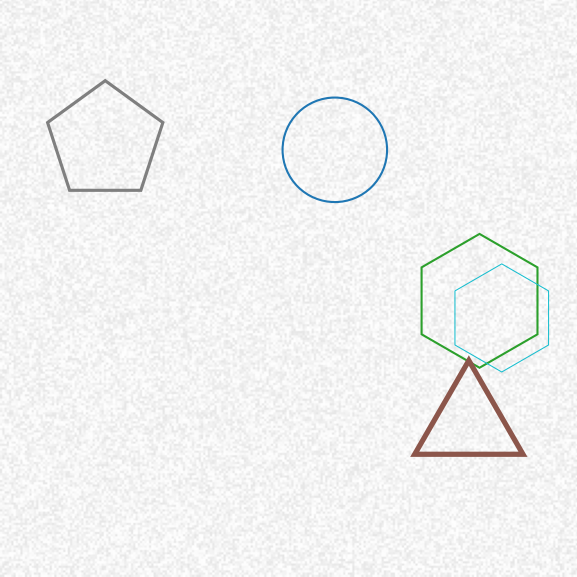[{"shape": "circle", "thickness": 1, "radius": 0.45, "center": [0.58, 0.74]}, {"shape": "hexagon", "thickness": 1, "radius": 0.58, "center": [0.83, 0.478]}, {"shape": "triangle", "thickness": 2.5, "radius": 0.54, "center": [0.812, 0.267]}, {"shape": "pentagon", "thickness": 1.5, "radius": 0.52, "center": [0.182, 0.755]}, {"shape": "hexagon", "thickness": 0.5, "radius": 0.47, "center": [0.869, 0.449]}]